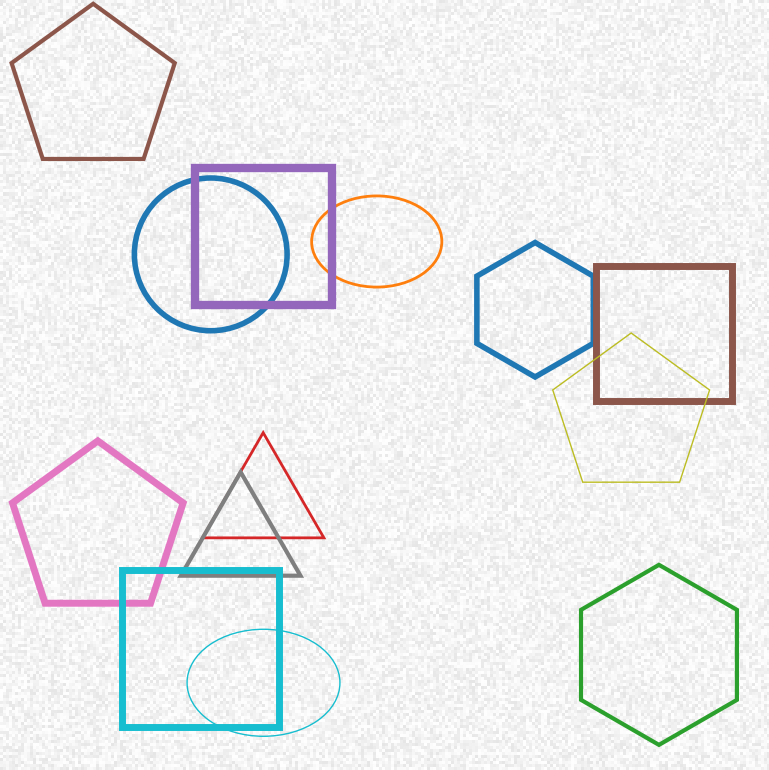[{"shape": "hexagon", "thickness": 2, "radius": 0.44, "center": [0.695, 0.598]}, {"shape": "circle", "thickness": 2, "radius": 0.5, "center": [0.274, 0.67]}, {"shape": "oval", "thickness": 1, "radius": 0.42, "center": [0.489, 0.686]}, {"shape": "hexagon", "thickness": 1.5, "radius": 0.58, "center": [0.856, 0.15]}, {"shape": "triangle", "thickness": 1, "radius": 0.46, "center": [0.342, 0.347]}, {"shape": "square", "thickness": 3, "radius": 0.44, "center": [0.343, 0.693]}, {"shape": "square", "thickness": 2.5, "radius": 0.44, "center": [0.862, 0.567]}, {"shape": "pentagon", "thickness": 1.5, "radius": 0.56, "center": [0.121, 0.884]}, {"shape": "pentagon", "thickness": 2.5, "radius": 0.58, "center": [0.127, 0.311]}, {"shape": "triangle", "thickness": 1.5, "radius": 0.45, "center": [0.313, 0.297]}, {"shape": "pentagon", "thickness": 0.5, "radius": 0.54, "center": [0.82, 0.46]}, {"shape": "square", "thickness": 2.5, "radius": 0.51, "center": [0.26, 0.157]}, {"shape": "oval", "thickness": 0.5, "radius": 0.5, "center": [0.342, 0.113]}]